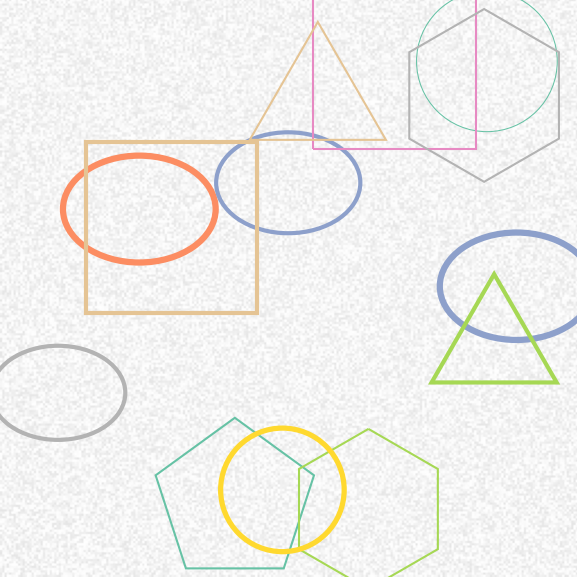[{"shape": "pentagon", "thickness": 1, "radius": 0.72, "center": [0.407, 0.132]}, {"shape": "circle", "thickness": 0.5, "radius": 0.61, "center": [0.843, 0.893]}, {"shape": "oval", "thickness": 3, "radius": 0.66, "center": [0.241, 0.637]}, {"shape": "oval", "thickness": 3, "radius": 0.66, "center": [0.894, 0.503]}, {"shape": "oval", "thickness": 2, "radius": 0.62, "center": [0.499, 0.683]}, {"shape": "square", "thickness": 1, "radius": 0.71, "center": [0.684, 0.881]}, {"shape": "hexagon", "thickness": 1, "radius": 0.69, "center": [0.638, 0.118]}, {"shape": "triangle", "thickness": 2, "radius": 0.63, "center": [0.856, 0.399]}, {"shape": "circle", "thickness": 2.5, "radius": 0.53, "center": [0.489, 0.151]}, {"shape": "square", "thickness": 2, "radius": 0.74, "center": [0.296, 0.605]}, {"shape": "triangle", "thickness": 1, "radius": 0.68, "center": [0.55, 0.825]}, {"shape": "hexagon", "thickness": 1, "radius": 0.75, "center": [0.838, 0.834]}, {"shape": "oval", "thickness": 2, "radius": 0.58, "center": [0.101, 0.319]}]